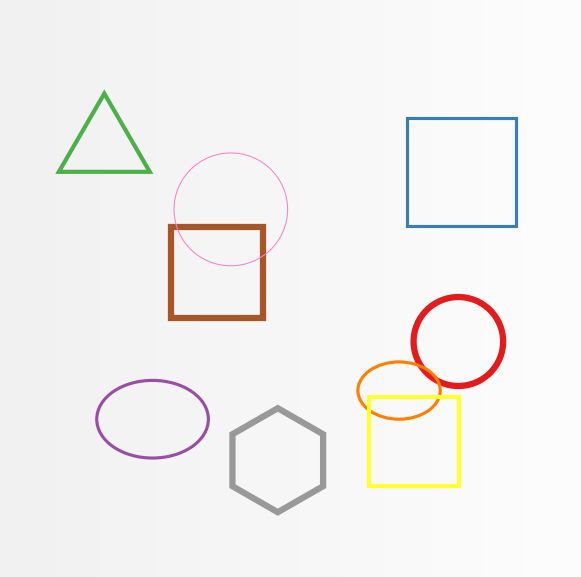[{"shape": "circle", "thickness": 3, "radius": 0.39, "center": [0.789, 0.408]}, {"shape": "square", "thickness": 1.5, "radius": 0.47, "center": [0.794, 0.701]}, {"shape": "triangle", "thickness": 2, "radius": 0.45, "center": [0.179, 0.747]}, {"shape": "oval", "thickness": 1.5, "radius": 0.48, "center": [0.262, 0.273]}, {"shape": "oval", "thickness": 1.5, "radius": 0.35, "center": [0.687, 0.323]}, {"shape": "square", "thickness": 2, "radius": 0.39, "center": [0.712, 0.234]}, {"shape": "square", "thickness": 3, "radius": 0.39, "center": [0.374, 0.527]}, {"shape": "circle", "thickness": 0.5, "radius": 0.49, "center": [0.397, 0.637]}, {"shape": "hexagon", "thickness": 3, "radius": 0.45, "center": [0.478, 0.202]}]